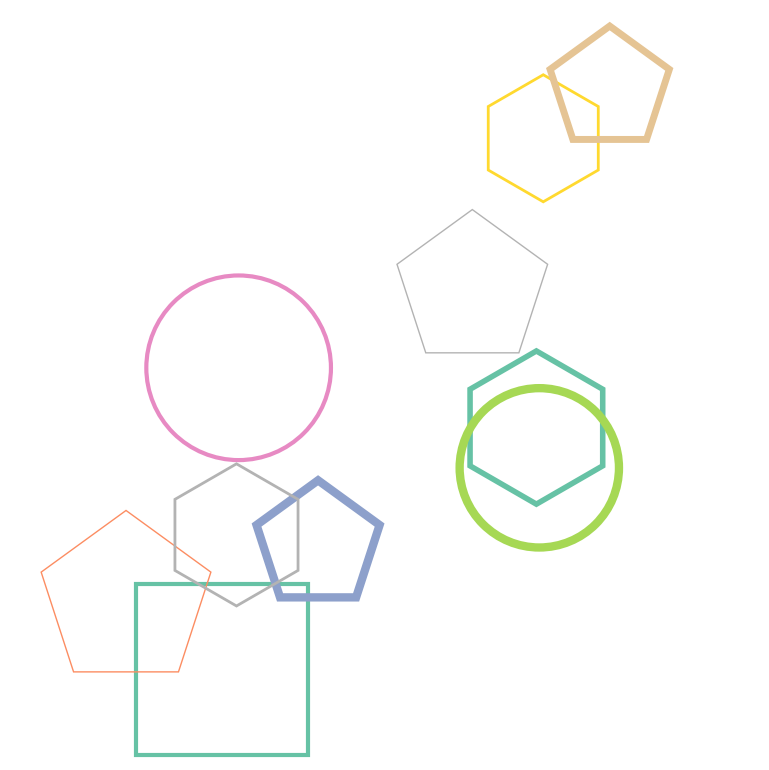[{"shape": "hexagon", "thickness": 2, "radius": 0.5, "center": [0.697, 0.445]}, {"shape": "square", "thickness": 1.5, "radius": 0.56, "center": [0.288, 0.131]}, {"shape": "pentagon", "thickness": 0.5, "radius": 0.58, "center": [0.164, 0.221]}, {"shape": "pentagon", "thickness": 3, "radius": 0.42, "center": [0.413, 0.292]}, {"shape": "circle", "thickness": 1.5, "radius": 0.6, "center": [0.31, 0.522]}, {"shape": "circle", "thickness": 3, "radius": 0.52, "center": [0.7, 0.392]}, {"shape": "hexagon", "thickness": 1, "radius": 0.41, "center": [0.706, 0.82]}, {"shape": "pentagon", "thickness": 2.5, "radius": 0.41, "center": [0.792, 0.885]}, {"shape": "hexagon", "thickness": 1, "radius": 0.46, "center": [0.307, 0.305]}, {"shape": "pentagon", "thickness": 0.5, "radius": 0.51, "center": [0.613, 0.625]}]